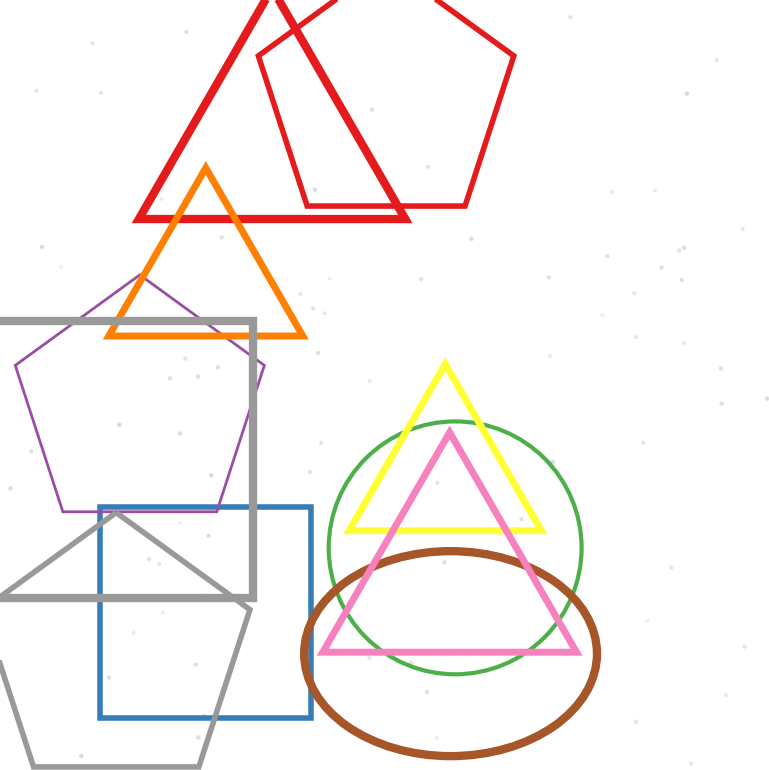[{"shape": "pentagon", "thickness": 2, "radius": 0.87, "center": [0.501, 0.874]}, {"shape": "triangle", "thickness": 3, "radius": 1.0, "center": [0.353, 0.815]}, {"shape": "square", "thickness": 2, "radius": 0.69, "center": [0.267, 0.205]}, {"shape": "circle", "thickness": 1.5, "radius": 0.82, "center": [0.591, 0.289]}, {"shape": "pentagon", "thickness": 1, "radius": 0.85, "center": [0.182, 0.473]}, {"shape": "triangle", "thickness": 2.5, "radius": 0.73, "center": [0.267, 0.636]}, {"shape": "triangle", "thickness": 2.5, "radius": 0.72, "center": [0.578, 0.383]}, {"shape": "oval", "thickness": 3, "radius": 0.95, "center": [0.585, 0.151]}, {"shape": "triangle", "thickness": 2.5, "radius": 0.95, "center": [0.584, 0.248]}, {"shape": "square", "thickness": 3, "radius": 0.9, "center": [0.149, 0.403]}, {"shape": "pentagon", "thickness": 2, "radius": 0.91, "center": [0.151, 0.152]}]